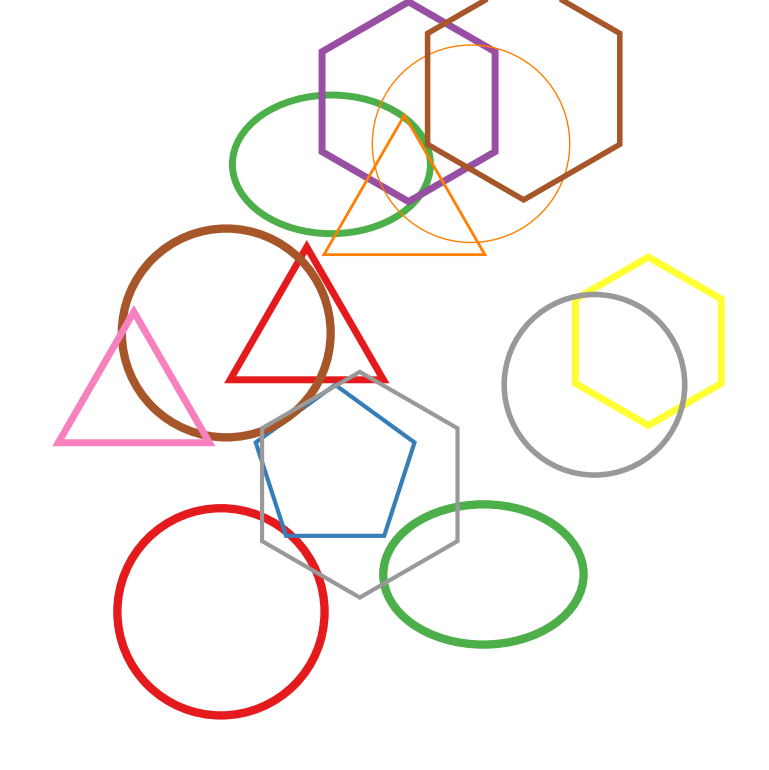[{"shape": "circle", "thickness": 3, "radius": 0.67, "center": [0.287, 0.205]}, {"shape": "triangle", "thickness": 2.5, "radius": 0.57, "center": [0.398, 0.564]}, {"shape": "pentagon", "thickness": 1.5, "radius": 0.54, "center": [0.435, 0.392]}, {"shape": "oval", "thickness": 3, "radius": 0.65, "center": [0.628, 0.254]}, {"shape": "oval", "thickness": 2.5, "radius": 0.64, "center": [0.43, 0.787]}, {"shape": "hexagon", "thickness": 2.5, "radius": 0.65, "center": [0.531, 0.868]}, {"shape": "circle", "thickness": 0.5, "radius": 0.64, "center": [0.612, 0.813]}, {"shape": "triangle", "thickness": 1, "radius": 0.6, "center": [0.525, 0.73]}, {"shape": "hexagon", "thickness": 2.5, "radius": 0.55, "center": [0.842, 0.557]}, {"shape": "circle", "thickness": 3, "radius": 0.68, "center": [0.294, 0.568]}, {"shape": "hexagon", "thickness": 2, "radius": 0.72, "center": [0.68, 0.885]}, {"shape": "triangle", "thickness": 2.5, "radius": 0.57, "center": [0.174, 0.482]}, {"shape": "circle", "thickness": 2, "radius": 0.59, "center": [0.772, 0.5]}, {"shape": "hexagon", "thickness": 1.5, "radius": 0.73, "center": [0.467, 0.371]}]